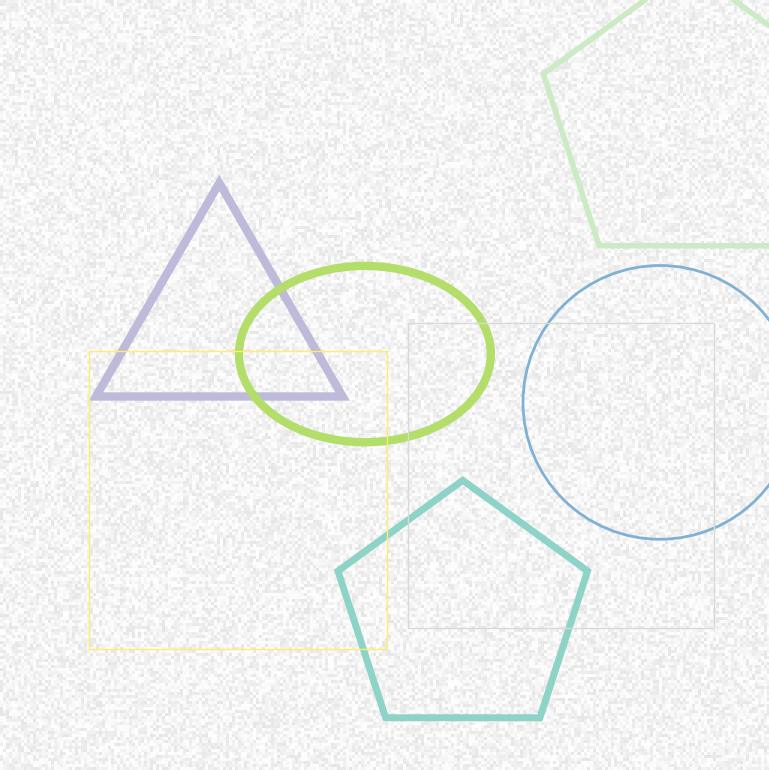[{"shape": "pentagon", "thickness": 2.5, "radius": 0.85, "center": [0.601, 0.206]}, {"shape": "triangle", "thickness": 3, "radius": 0.92, "center": [0.285, 0.578]}, {"shape": "circle", "thickness": 1, "radius": 0.89, "center": [0.857, 0.477]}, {"shape": "oval", "thickness": 3, "radius": 0.82, "center": [0.474, 0.54]}, {"shape": "square", "thickness": 0.5, "radius": 0.99, "center": [0.728, 0.382]}, {"shape": "pentagon", "thickness": 2, "radius": 1.0, "center": [0.895, 0.842]}, {"shape": "square", "thickness": 0.5, "radius": 0.97, "center": [0.309, 0.35]}]